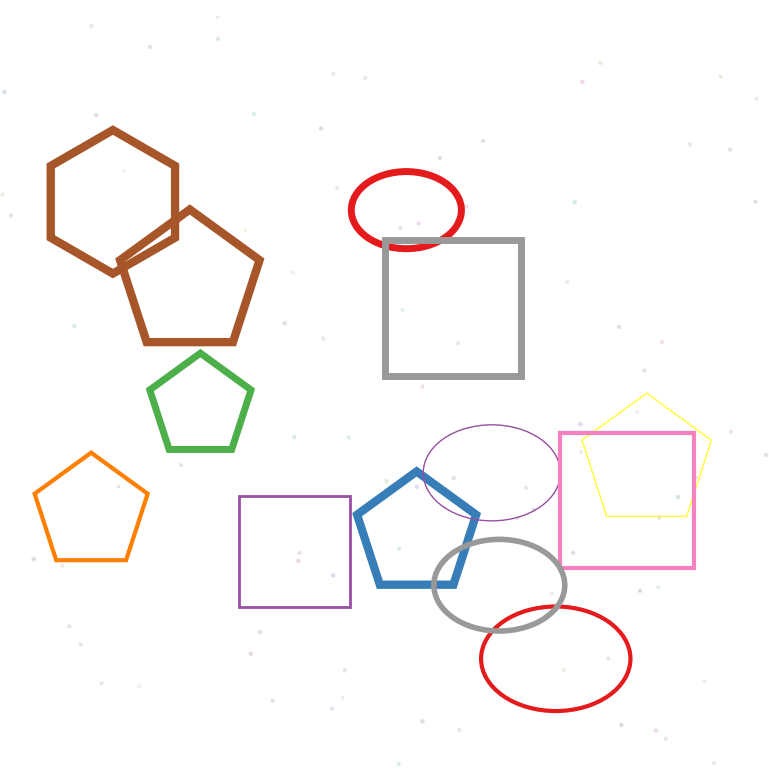[{"shape": "oval", "thickness": 2.5, "radius": 0.36, "center": [0.528, 0.727]}, {"shape": "oval", "thickness": 1.5, "radius": 0.48, "center": [0.722, 0.144]}, {"shape": "pentagon", "thickness": 3, "radius": 0.41, "center": [0.541, 0.306]}, {"shape": "pentagon", "thickness": 2.5, "radius": 0.35, "center": [0.26, 0.472]}, {"shape": "oval", "thickness": 0.5, "radius": 0.45, "center": [0.639, 0.386]}, {"shape": "square", "thickness": 1, "radius": 0.36, "center": [0.383, 0.284]}, {"shape": "pentagon", "thickness": 1.5, "radius": 0.39, "center": [0.118, 0.335]}, {"shape": "pentagon", "thickness": 0.5, "radius": 0.44, "center": [0.84, 0.401]}, {"shape": "pentagon", "thickness": 3, "radius": 0.48, "center": [0.246, 0.633]}, {"shape": "hexagon", "thickness": 3, "radius": 0.47, "center": [0.147, 0.738]}, {"shape": "square", "thickness": 1.5, "radius": 0.44, "center": [0.815, 0.35]}, {"shape": "square", "thickness": 2.5, "radius": 0.44, "center": [0.589, 0.6]}, {"shape": "oval", "thickness": 2, "radius": 0.43, "center": [0.648, 0.24]}]